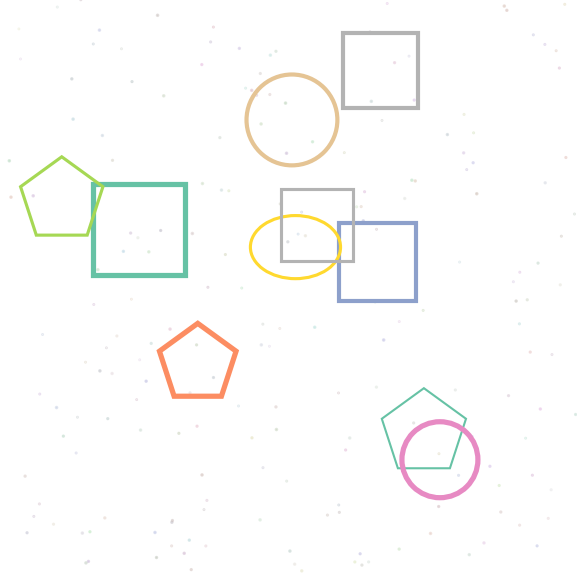[{"shape": "pentagon", "thickness": 1, "radius": 0.38, "center": [0.734, 0.25]}, {"shape": "square", "thickness": 2.5, "radius": 0.4, "center": [0.24, 0.602]}, {"shape": "pentagon", "thickness": 2.5, "radius": 0.35, "center": [0.342, 0.369]}, {"shape": "square", "thickness": 2, "radius": 0.34, "center": [0.653, 0.546]}, {"shape": "circle", "thickness": 2.5, "radius": 0.33, "center": [0.762, 0.203]}, {"shape": "pentagon", "thickness": 1.5, "radius": 0.37, "center": [0.107, 0.653]}, {"shape": "oval", "thickness": 1.5, "radius": 0.39, "center": [0.512, 0.571]}, {"shape": "circle", "thickness": 2, "radius": 0.39, "center": [0.506, 0.791]}, {"shape": "square", "thickness": 2, "radius": 0.33, "center": [0.659, 0.876]}, {"shape": "square", "thickness": 1.5, "radius": 0.31, "center": [0.549, 0.61]}]